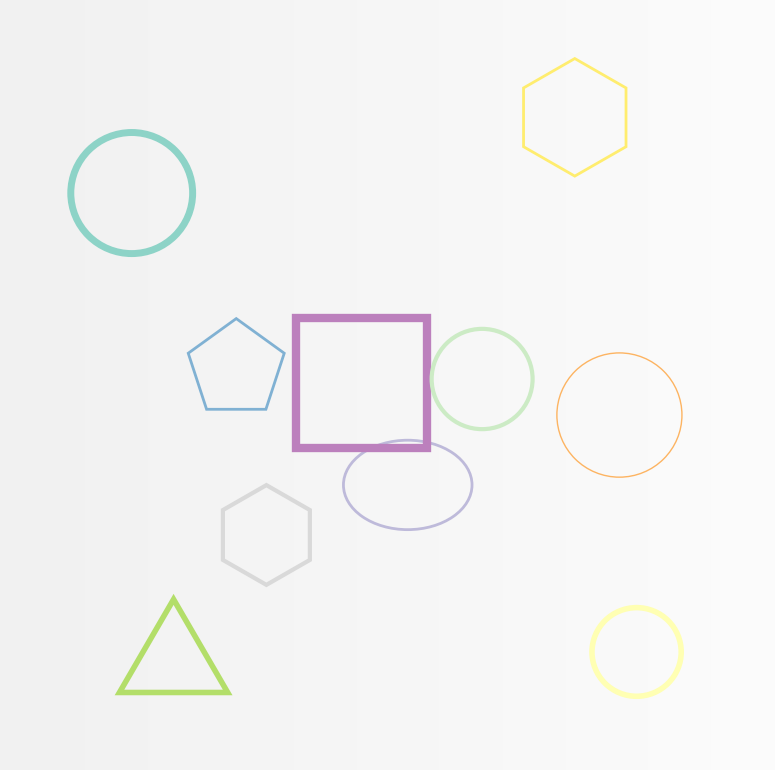[{"shape": "circle", "thickness": 2.5, "radius": 0.39, "center": [0.17, 0.749]}, {"shape": "circle", "thickness": 2, "radius": 0.29, "center": [0.821, 0.153]}, {"shape": "oval", "thickness": 1, "radius": 0.41, "center": [0.526, 0.37]}, {"shape": "pentagon", "thickness": 1, "radius": 0.33, "center": [0.305, 0.521]}, {"shape": "circle", "thickness": 0.5, "radius": 0.4, "center": [0.799, 0.461]}, {"shape": "triangle", "thickness": 2, "radius": 0.4, "center": [0.224, 0.141]}, {"shape": "hexagon", "thickness": 1.5, "radius": 0.32, "center": [0.344, 0.305]}, {"shape": "square", "thickness": 3, "radius": 0.42, "center": [0.466, 0.502]}, {"shape": "circle", "thickness": 1.5, "radius": 0.33, "center": [0.622, 0.508]}, {"shape": "hexagon", "thickness": 1, "radius": 0.38, "center": [0.742, 0.848]}]